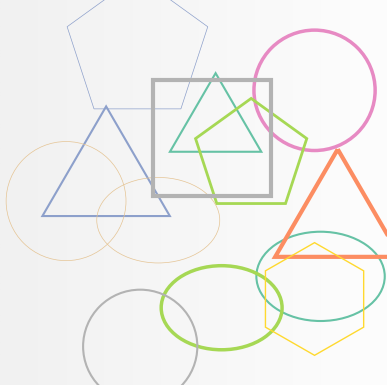[{"shape": "oval", "thickness": 1.5, "radius": 0.83, "center": [0.827, 0.282]}, {"shape": "triangle", "thickness": 1.5, "radius": 0.68, "center": [0.556, 0.674]}, {"shape": "triangle", "thickness": 3, "radius": 0.93, "center": [0.872, 0.426]}, {"shape": "pentagon", "thickness": 0.5, "radius": 0.95, "center": [0.355, 0.872]}, {"shape": "triangle", "thickness": 1.5, "radius": 0.95, "center": [0.274, 0.534]}, {"shape": "circle", "thickness": 2.5, "radius": 0.78, "center": [0.812, 0.765]}, {"shape": "pentagon", "thickness": 2, "radius": 0.75, "center": [0.648, 0.593]}, {"shape": "oval", "thickness": 2.5, "radius": 0.78, "center": [0.572, 0.201]}, {"shape": "hexagon", "thickness": 1, "radius": 0.73, "center": [0.812, 0.223]}, {"shape": "oval", "thickness": 0.5, "radius": 0.79, "center": [0.408, 0.428]}, {"shape": "circle", "thickness": 0.5, "radius": 0.77, "center": [0.17, 0.478]}, {"shape": "circle", "thickness": 1.5, "radius": 0.74, "center": [0.362, 0.1]}, {"shape": "square", "thickness": 3, "radius": 0.76, "center": [0.547, 0.641]}]